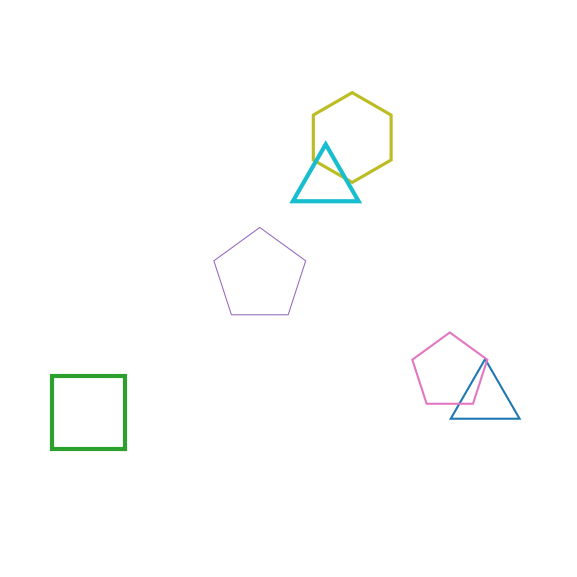[{"shape": "triangle", "thickness": 1, "radius": 0.34, "center": [0.84, 0.308]}, {"shape": "square", "thickness": 2, "radius": 0.32, "center": [0.153, 0.285]}, {"shape": "pentagon", "thickness": 0.5, "radius": 0.42, "center": [0.45, 0.522]}, {"shape": "pentagon", "thickness": 1, "radius": 0.34, "center": [0.779, 0.355]}, {"shape": "hexagon", "thickness": 1.5, "radius": 0.39, "center": [0.61, 0.761]}, {"shape": "triangle", "thickness": 2, "radius": 0.33, "center": [0.564, 0.684]}]